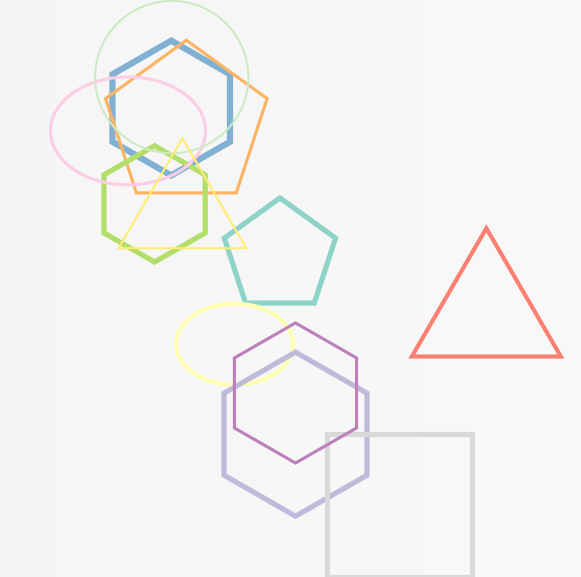[{"shape": "pentagon", "thickness": 2.5, "radius": 0.5, "center": [0.482, 0.556]}, {"shape": "oval", "thickness": 2, "radius": 0.5, "center": [0.404, 0.403]}, {"shape": "hexagon", "thickness": 2.5, "radius": 0.71, "center": [0.508, 0.247]}, {"shape": "triangle", "thickness": 2, "radius": 0.74, "center": [0.837, 0.456]}, {"shape": "hexagon", "thickness": 3, "radius": 0.58, "center": [0.295, 0.812]}, {"shape": "pentagon", "thickness": 1.5, "radius": 0.73, "center": [0.321, 0.783]}, {"shape": "hexagon", "thickness": 2.5, "radius": 0.5, "center": [0.266, 0.646]}, {"shape": "oval", "thickness": 1.5, "radius": 0.67, "center": [0.22, 0.772]}, {"shape": "square", "thickness": 2.5, "radius": 0.62, "center": [0.687, 0.124]}, {"shape": "hexagon", "thickness": 1.5, "radius": 0.61, "center": [0.508, 0.319]}, {"shape": "circle", "thickness": 1, "radius": 0.66, "center": [0.295, 0.866]}, {"shape": "triangle", "thickness": 1, "radius": 0.63, "center": [0.314, 0.633]}]